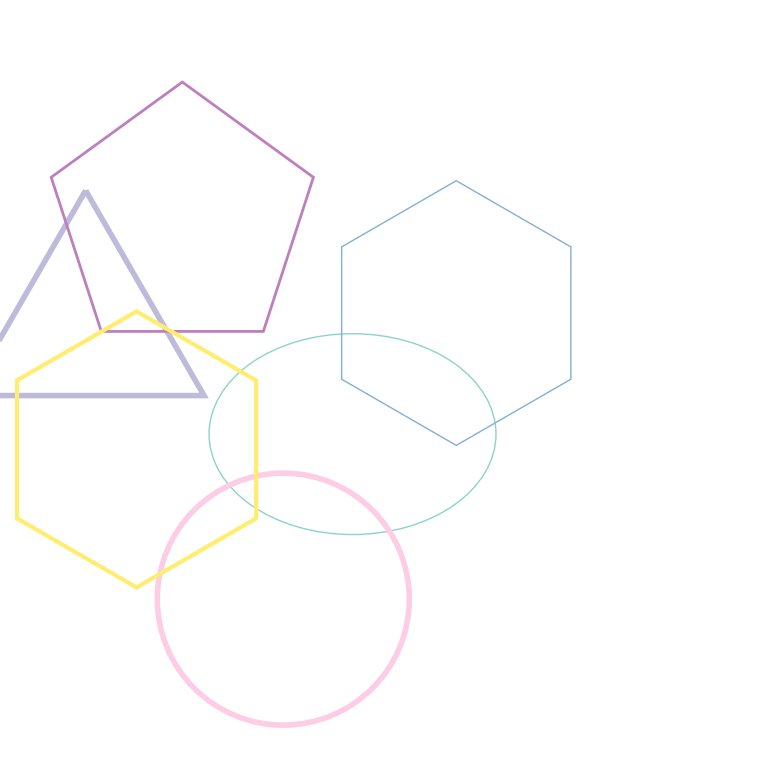[{"shape": "oval", "thickness": 0.5, "radius": 0.93, "center": [0.458, 0.436]}, {"shape": "triangle", "thickness": 2, "radius": 0.89, "center": [0.111, 0.575]}, {"shape": "hexagon", "thickness": 0.5, "radius": 0.86, "center": [0.593, 0.593]}, {"shape": "circle", "thickness": 2, "radius": 0.82, "center": [0.368, 0.222]}, {"shape": "pentagon", "thickness": 1, "radius": 0.9, "center": [0.237, 0.714]}, {"shape": "hexagon", "thickness": 1.5, "radius": 0.9, "center": [0.177, 0.416]}]